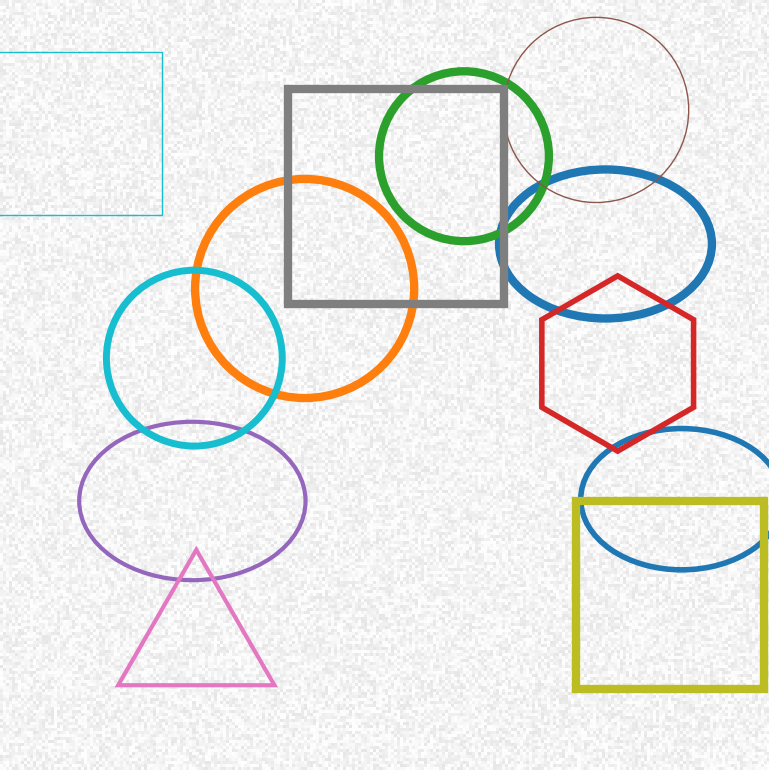[{"shape": "oval", "thickness": 2, "radius": 0.66, "center": [0.885, 0.352]}, {"shape": "oval", "thickness": 3, "radius": 0.69, "center": [0.786, 0.683]}, {"shape": "circle", "thickness": 3, "radius": 0.71, "center": [0.396, 0.625]}, {"shape": "circle", "thickness": 3, "radius": 0.55, "center": [0.603, 0.797]}, {"shape": "hexagon", "thickness": 2, "radius": 0.57, "center": [0.802, 0.528]}, {"shape": "oval", "thickness": 1.5, "radius": 0.73, "center": [0.25, 0.349]}, {"shape": "circle", "thickness": 0.5, "radius": 0.6, "center": [0.774, 0.857]}, {"shape": "triangle", "thickness": 1.5, "radius": 0.59, "center": [0.255, 0.169]}, {"shape": "square", "thickness": 3, "radius": 0.7, "center": [0.514, 0.745]}, {"shape": "square", "thickness": 3, "radius": 0.61, "center": [0.87, 0.228]}, {"shape": "circle", "thickness": 2.5, "radius": 0.57, "center": [0.252, 0.535]}, {"shape": "square", "thickness": 0.5, "radius": 0.53, "center": [0.105, 0.826]}]